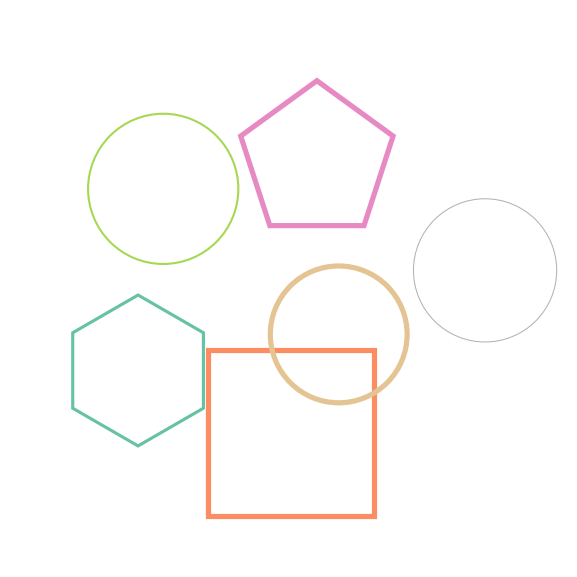[{"shape": "hexagon", "thickness": 1.5, "radius": 0.65, "center": [0.239, 0.358]}, {"shape": "square", "thickness": 2.5, "radius": 0.72, "center": [0.504, 0.249]}, {"shape": "pentagon", "thickness": 2.5, "radius": 0.69, "center": [0.549, 0.721]}, {"shape": "circle", "thickness": 1, "radius": 0.65, "center": [0.283, 0.672]}, {"shape": "circle", "thickness": 2.5, "radius": 0.59, "center": [0.587, 0.42]}, {"shape": "circle", "thickness": 0.5, "radius": 0.62, "center": [0.84, 0.531]}]